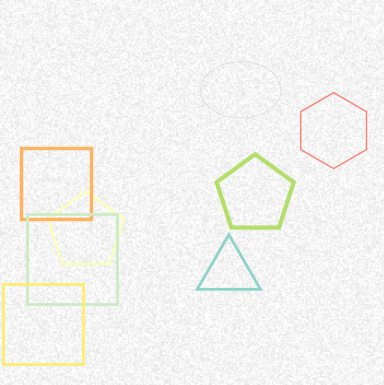[{"shape": "triangle", "thickness": 2, "radius": 0.47, "center": [0.594, 0.296]}, {"shape": "pentagon", "thickness": 1.5, "radius": 0.52, "center": [0.223, 0.399]}, {"shape": "hexagon", "thickness": 1, "radius": 0.49, "center": [0.867, 0.661]}, {"shape": "square", "thickness": 2.5, "radius": 0.46, "center": [0.146, 0.522]}, {"shape": "pentagon", "thickness": 3, "radius": 0.53, "center": [0.663, 0.494]}, {"shape": "oval", "thickness": 0.5, "radius": 0.52, "center": [0.625, 0.767]}, {"shape": "square", "thickness": 2, "radius": 0.59, "center": [0.187, 0.327]}, {"shape": "square", "thickness": 2, "radius": 0.52, "center": [0.111, 0.157]}]